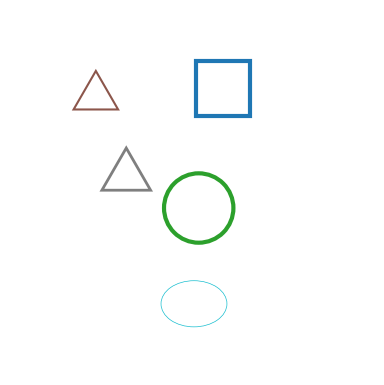[{"shape": "square", "thickness": 3, "radius": 0.35, "center": [0.579, 0.77]}, {"shape": "circle", "thickness": 3, "radius": 0.45, "center": [0.516, 0.46]}, {"shape": "triangle", "thickness": 1.5, "radius": 0.33, "center": [0.249, 0.749]}, {"shape": "triangle", "thickness": 2, "radius": 0.37, "center": [0.328, 0.542]}, {"shape": "oval", "thickness": 0.5, "radius": 0.43, "center": [0.504, 0.211]}]